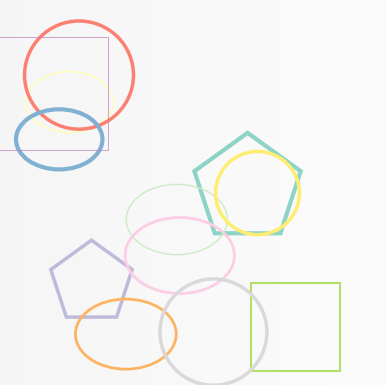[{"shape": "pentagon", "thickness": 3, "radius": 0.72, "center": [0.639, 0.511]}, {"shape": "oval", "thickness": 1, "radius": 0.56, "center": [0.179, 0.735]}, {"shape": "pentagon", "thickness": 2.5, "radius": 0.55, "center": [0.236, 0.266]}, {"shape": "circle", "thickness": 2.5, "radius": 0.7, "center": [0.204, 0.805]}, {"shape": "oval", "thickness": 3, "radius": 0.56, "center": [0.153, 0.638]}, {"shape": "oval", "thickness": 2, "radius": 0.65, "center": [0.325, 0.132]}, {"shape": "square", "thickness": 1.5, "radius": 0.57, "center": [0.763, 0.151]}, {"shape": "oval", "thickness": 2, "radius": 0.71, "center": [0.464, 0.336]}, {"shape": "circle", "thickness": 2.5, "radius": 0.69, "center": [0.551, 0.137]}, {"shape": "square", "thickness": 0.5, "radius": 0.73, "center": [0.132, 0.757]}, {"shape": "oval", "thickness": 1, "radius": 0.65, "center": [0.456, 0.43]}, {"shape": "circle", "thickness": 2.5, "radius": 0.54, "center": [0.664, 0.499]}]